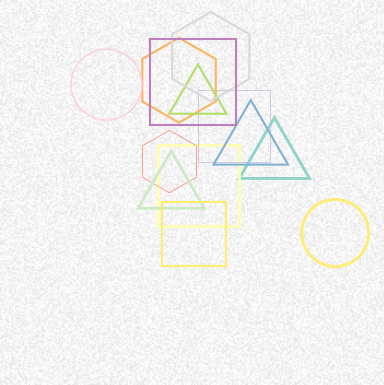[{"shape": "triangle", "thickness": 2, "radius": 0.53, "center": [0.713, 0.589]}, {"shape": "square", "thickness": 2, "radius": 0.53, "center": [0.516, 0.518]}, {"shape": "square", "thickness": 0.5, "radius": 0.47, "center": [0.607, 0.672]}, {"shape": "hexagon", "thickness": 0.5, "radius": 0.41, "center": [0.44, 0.58]}, {"shape": "triangle", "thickness": 1.5, "radius": 0.56, "center": [0.651, 0.628]}, {"shape": "hexagon", "thickness": 1.5, "radius": 0.55, "center": [0.465, 0.792]}, {"shape": "triangle", "thickness": 1.5, "radius": 0.43, "center": [0.514, 0.747]}, {"shape": "circle", "thickness": 1, "radius": 0.46, "center": [0.277, 0.78]}, {"shape": "hexagon", "thickness": 1.5, "radius": 0.58, "center": [0.547, 0.853]}, {"shape": "square", "thickness": 1.5, "radius": 0.56, "center": [0.501, 0.787]}, {"shape": "triangle", "thickness": 2, "radius": 0.5, "center": [0.445, 0.509]}, {"shape": "circle", "thickness": 2, "radius": 0.44, "center": [0.871, 0.395]}, {"shape": "square", "thickness": 1.5, "radius": 0.42, "center": [0.503, 0.393]}]